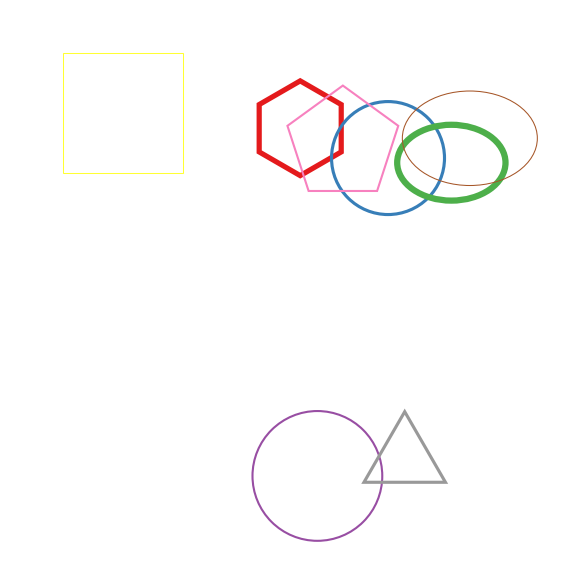[{"shape": "hexagon", "thickness": 2.5, "radius": 0.41, "center": [0.52, 0.777]}, {"shape": "circle", "thickness": 1.5, "radius": 0.49, "center": [0.672, 0.725]}, {"shape": "oval", "thickness": 3, "radius": 0.47, "center": [0.782, 0.717]}, {"shape": "circle", "thickness": 1, "radius": 0.56, "center": [0.55, 0.175]}, {"shape": "square", "thickness": 0.5, "radius": 0.52, "center": [0.213, 0.804]}, {"shape": "oval", "thickness": 0.5, "radius": 0.58, "center": [0.814, 0.76]}, {"shape": "pentagon", "thickness": 1, "radius": 0.5, "center": [0.594, 0.75]}, {"shape": "triangle", "thickness": 1.5, "radius": 0.41, "center": [0.701, 0.205]}]